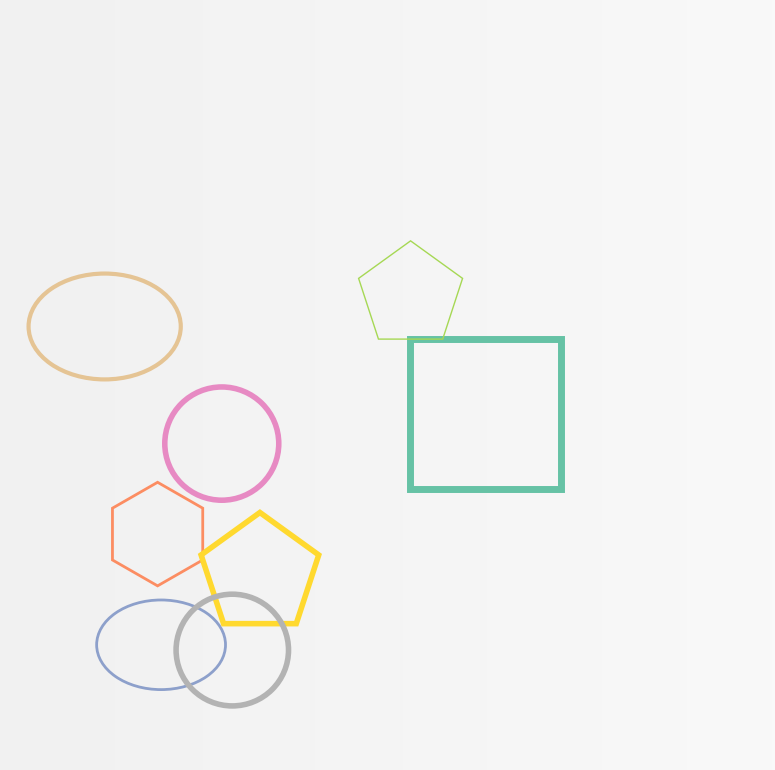[{"shape": "square", "thickness": 2.5, "radius": 0.49, "center": [0.627, 0.462]}, {"shape": "hexagon", "thickness": 1, "radius": 0.34, "center": [0.203, 0.306]}, {"shape": "oval", "thickness": 1, "radius": 0.42, "center": [0.208, 0.163]}, {"shape": "circle", "thickness": 2, "radius": 0.37, "center": [0.286, 0.424]}, {"shape": "pentagon", "thickness": 0.5, "radius": 0.35, "center": [0.53, 0.617]}, {"shape": "pentagon", "thickness": 2, "radius": 0.4, "center": [0.335, 0.255]}, {"shape": "oval", "thickness": 1.5, "radius": 0.49, "center": [0.135, 0.576]}, {"shape": "circle", "thickness": 2, "radius": 0.36, "center": [0.3, 0.156]}]